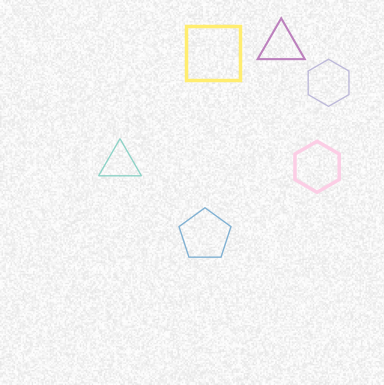[{"shape": "triangle", "thickness": 1, "radius": 0.32, "center": [0.312, 0.575]}, {"shape": "hexagon", "thickness": 1, "radius": 0.31, "center": [0.853, 0.785]}, {"shape": "pentagon", "thickness": 1, "radius": 0.35, "center": [0.532, 0.389]}, {"shape": "hexagon", "thickness": 2.5, "radius": 0.33, "center": [0.824, 0.567]}, {"shape": "triangle", "thickness": 1.5, "radius": 0.35, "center": [0.73, 0.882]}, {"shape": "square", "thickness": 2.5, "radius": 0.35, "center": [0.554, 0.862]}]